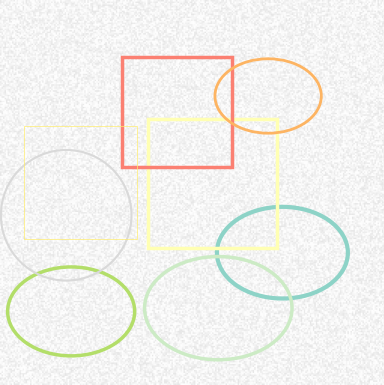[{"shape": "oval", "thickness": 3, "radius": 0.85, "center": [0.733, 0.344]}, {"shape": "square", "thickness": 2.5, "radius": 0.84, "center": [0.552, 0.522]}, {"shape": "square", "thickness": 2.5, "radius": 0.71, "center": [0.459, 0.708]}, {"shape": "oval", "thickness": 2, "radius": 0.69, "center": [0.696, 0.751]}, {"shape": "oval", "thickness": 2.5, "radius": 0.82, "center": [0.185, 0.191]}, {"shape": "circle", "thickness": 1.5, "radius": 0.85, "center": [0.172, 0.441]}, {"shape": "oval", "thickness": 2.5, "radius": 0.96, "center": [0.567, 0.2]}, {"shape": "square", "thickness": 0.5, "radius": 0.73, "center": [0.208, 0.527]}]